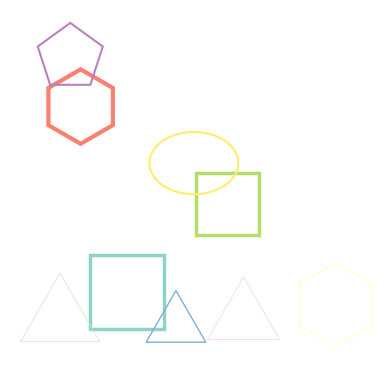[{"shape": "square", "thickness": 2.5, "radius": 0.48, "center": [0.33, 0.242]}, {"shape": "hexagon", "thickness": 0.5, "radius": 0.54, "center": [0.871, 0.209]}, {"shape": "hexagon", "thickness": 3, "radius": 0.48, "center": [0.209, 0.723]}, {"shape": "triangle", "thickness": 1, "radius": 0.45, "center": [0.457, 0.156]}, {"shape": "square", "thickness": 2.5, "radius": 0.4, "center": [0.591, 0.469]}, {"shape": "triangle", "thickness": 0.5, "radius": 0.54, "center": [0.633, 0.173]}, {"shape": "pentagon", "thickness": 1.5, "radius": 0.44, "center": [0.183, 0.852]}, {"shape": "triangle", "thickness": 0.5, "radius": 0.59, "center": [0.156, 0.172]}, {"shape": "oval", "thickness": 1.5, "radius": 0.58, "center": [0.504, 0.576]}]